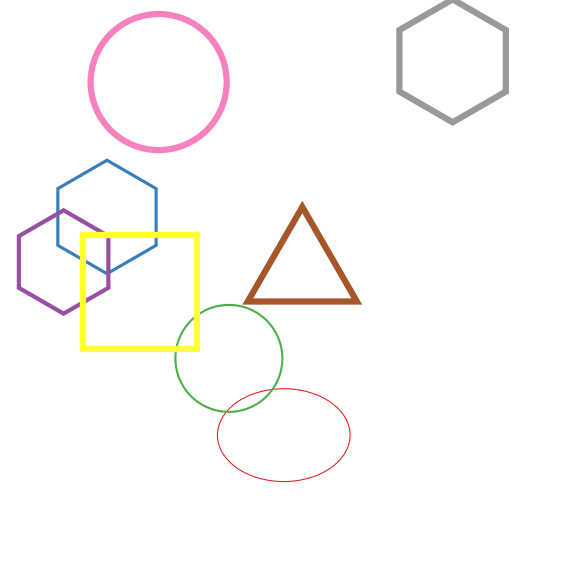[{"shape": "oval", "thickness": 0.5, "radius": 0.57, "center": [0.491, 0.246]}, {"shape": "hexagon", "thickness": 1.5, "radius": 0.49, "center": [0.185, 0.623]}, {"shape": "circle", "thickness": 1, "radius": 0.46, "center": [0.396, 0.379]}, {"shape": "hexagon", "thickness": 2, "radius": 0.45, "center": [0.11, 0.546]}, {"shape": "square", "thickness": 3, "radius": 0.5, "center": [0.242, 0.494]}, {"shape": "triangle", "thickness": 3, "radius": 0.55, "center": [0.524, 0.532]}, {"shape": "circle", "thickness": 3, "radius": 0.59, "center": [0.275, 0.857]}, {"shape": "hexagon", "thickness": 3, "radius": 0.53, "center": [0.784, 0.894]}]